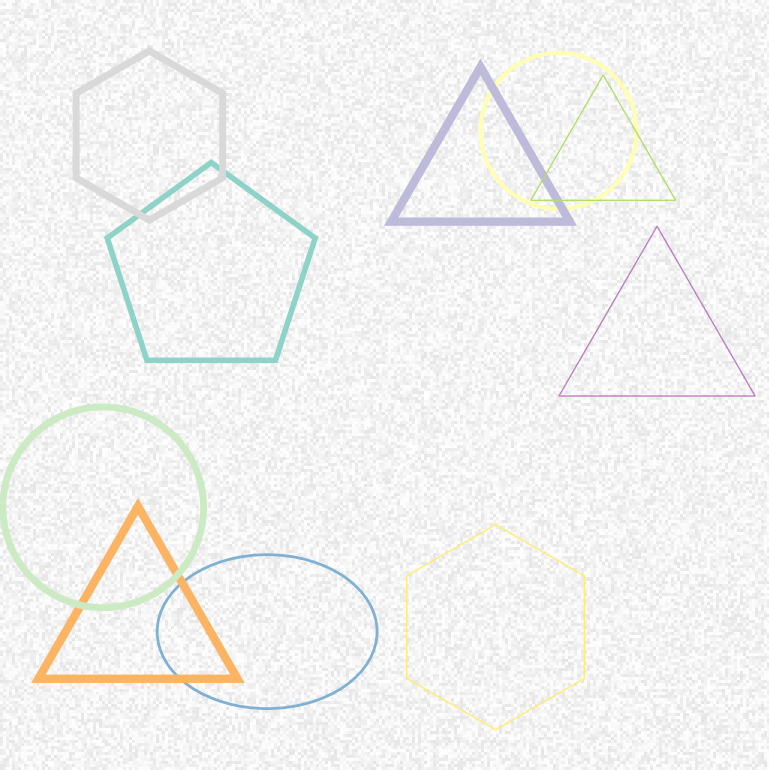[{"shape": "pentagon", "thickness": 2, "radius": 0.71, "center": [0.274, 0.647]}, {"shape": "circle", "thickness": 1.5, "radius": 0.51, "center": [0.725, 0.83]}, {"shape": "triangle", "thickness": 3, "radius": 0.67, "center": [0.624, 0.779]}, {"shape": "oval", "thickness": 1, "radius": 0.71, "center": [0.347, 0.18]}, {"shape": "triangle", "thickness": 3, "radius": 0.75, "center": [0.179, 0.193]}, {"shape": "triangle", "thickness": 0.5, "radius": 0.54, "center": [0.783, 0.794]}, {"shape": "hexagon", "thickness": 2.5, "radius": 0.55, "center": [0.194, 0.824]}, {"shape": "triangle", "thickness": 0.5, "radius": 0.74, "center": [0.853, 0.559]}, {"shape": "circle", "thickness": 2.5, "radius": 0.65, "center": [0.134, 0.341]}, {"shape": "hexagon", "thickness": 0.5, "radius": 0.67, "center": [0.644, 0.186]}]